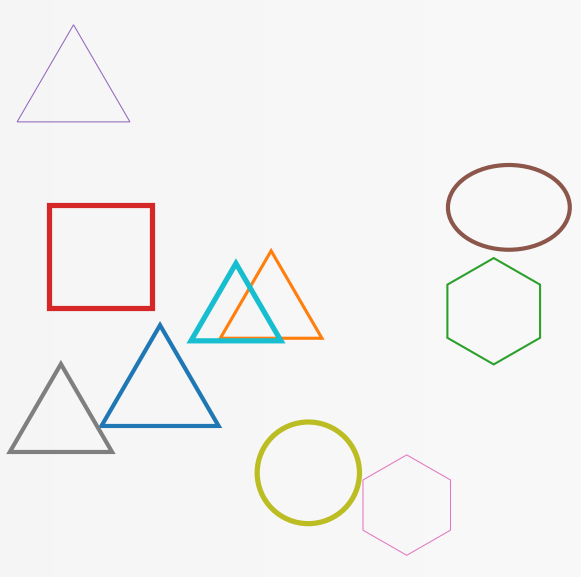[{"shape": "triangle", "thickness": 2, "radius": 0.58, "center": [0.275, 0.32]}, {"shape": "triangle", "thickness": 1.5, "radius": 0.5, "center": [0.466, 0.464]}, {"shape": "hexagon", "thickness": 1, "radius": 0.46, "center": [0.849, 0.46]}, {"shape": "square", "thickness": 2.5, "radius": 0.44, "center": [0.173, 0.555]}, {"shape": "triangle", "thickness": 0.5, "radius": 0.56, "center": [0.127, 0.844]}, {"shape": "oval", "thickness": 2, "radius": 0.52, "center": [0.875, 0.64]}, {"shape": "hexagon", "thickness": 0.5, "radius": 0.43, "center": [0.7, 0.125]}, {"shape": "triangle", "thickness": 2, "radius": 0.51, "center": [0.105, 0.267]}, {"shape": "circle", "thickness": 2.5, "radius": 0.44, "center": [0.53, 0.18]}, {"shape": "triangle", "thickness": 2.5, "radius": 0.45, "center": [0.406, 0.454]}]